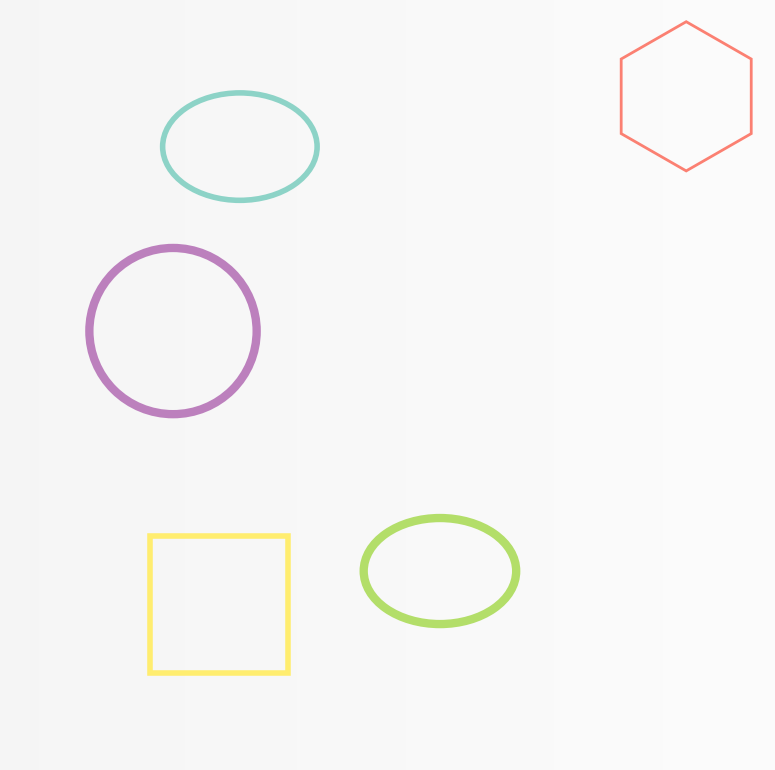[{"shape": "oval", "thickness": 2, "radius": 0.5, "center": [0.31, 0.81]}, {"shape": "hexagon", "thickness": 1, "radius": 0.48, "center": [0.885, 0.875]}, {"shape": "oval", "thickness": 3, "radius": 0.49, "center": [0.568, 0.258]}, {"shape": "circle", "thickness": 3, "radius": 0.54, "center": [0.223, 0.57]}, {"shape": "square", "thickness": 2, "radius": 0.44, "center": [0.282, 0.215]}]